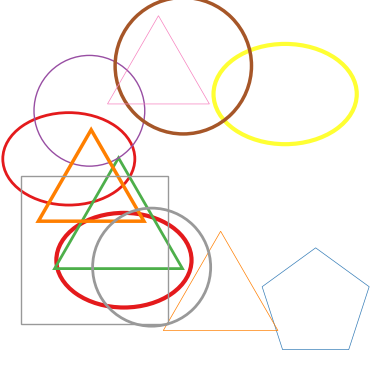[{"shape": "oval", "thickness": 2, "radius": 0.86, "center": [0.179, 0.587]}, {"shape": "oval", "thickness": 3, "radius": 0.88, "center": [0.322, 0.324]}, {"shape": "pentagon", "thickness": 0.5, "radius": 0.73, "center": [0.82, 0.21]}, {"shape": "triangle", "thickness": 2, "radius": 0.96, "center": [0.308, 0.398]}, {"shape": "circle", "thickness": 1, "radius": 0.72, "center": [0.232, 0.712]}, {"shape": "triangle", "thickness": 0.5, "radius": 0.86, "center": [0.573, 0.227]}, {"shape": "triangle", "thickness": 2.5, "radius": 0.79, "center": [0.237, 0.505]}, {"shape": "oval", "thickness": 3, "radius": 0.93, "center": [0.741, 0.756]}, {"shape": "circle", "thickness": 2.5, "radius": 0.89, "center": [0.476, 0.829]}, {"shape": "triangle", "thickness": 0.5, "radius": 0.76, "center": [0.412, 0.806]}, {"shape": "circle", "thickness": 2, "radius": 0.77, "center": [0.394, 0.306]}, {"shape": "square", "thickness": 1, "radius": 0.96, "center": [0.245, 0.351]}]